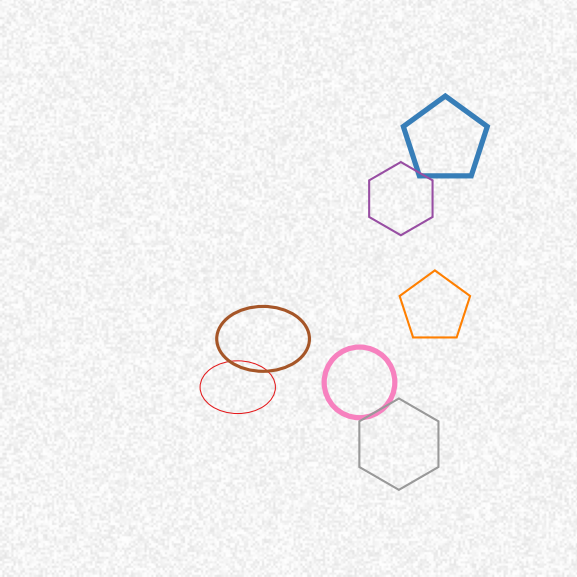[{"shape": "oval", "thickness": 0.5, "radius": 0.33, "center": [0.412, 0.329]}, {"shape": "pentagon", "thickness": 2.5, "radius": 0.38, "center": [0.771, 0.756]}, {"shape": "hexagon", "thickness": 1, "radius": 0.32, "center": [0.694, 0.655]}, {"shape": "pentagon", "thickness": 1, "radius": 0.32, "center": [0.753, 0.467]}, {"shape": "oval", "thickness": 1.5, "radius": 0.4, "center": [0.456, 0.412]}, {"shape": "circle", "thickness": 2.5, "radius": 0.31, "center": [0.623, 0.337]}, {"shape": "hexagon", "thickness": 1, "radius": 0.4, "center": [0.691, 0.23]}]